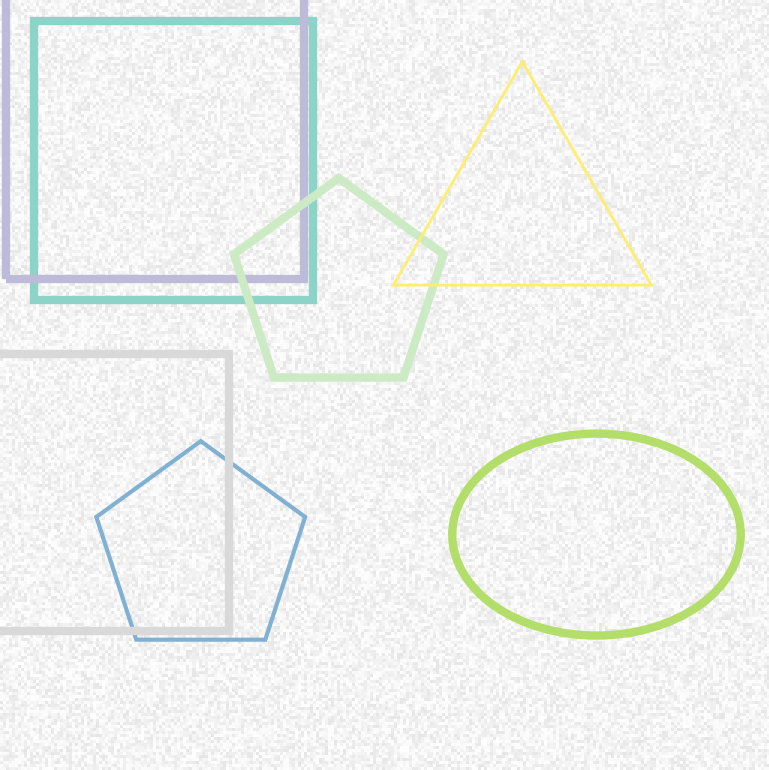[{"shape": "square", "thickness": 3, "radius": 0.91, "center": [0.226, 0.792]}, {"shape": "square", "thickness": 3, "radius": 0.97, "center": [0.201, 0.832]}, {"shape": "pentagon", "thickness": 1.5, "radius": 0.71, "center": [0.261, 0.285]}, {"shape": "oval", "thickness": 3, "radius": 0.94, "center": [0.775, 0.306]}, {"shape": "square", "thickness": 3, "radius": 0.9, "center": [0.118, 0.361]}, {"shape": "pentagon", "thickness": 3, "radius": 0.72, "center": [0.44, 0.626]}, {"shape": "triangle", "thickness": 1, "radius": 0.97, "center": [0.678, 0.726]}]